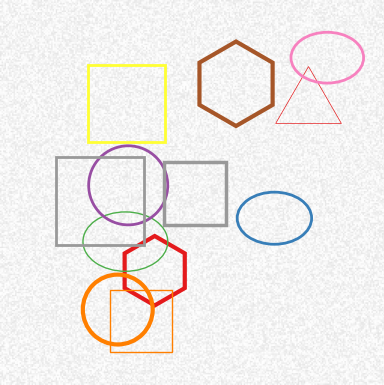[{"shape": "triangle", "thickness": 0.5, "radius": 0.49, "center": [0.801, 0.729]}, {"shape": "hexagon", "thickness": 3, "radius": 0.45, "center": [0.402, 0.297]}, {"shape": "oval", "thickness": 2, "radius": 0.48, "center": [0.713, 0.433]}, {"shape": "oval", "thickness": 1, "radius": 0.55, "center": [0.326, 0.372]}, {"shape": "circle", "thickness": 2, "radius": 0.51, "center": [0.333, 0.519]}, {"shape": "circle", "thickness": 3, "radius": 0.45, "center": [0.306, 0.196]}, {"shape": "square", "thickness": 1, "radius": 0.4, "center": [0.366, 0.165]}, {"shape": "square", "thickness": 2, "radius": 0.5, "center": [0.329, 0.731]}, {"shape": "hexagon", "thickness": 3, "radius": 0.55, "center": [0.613, 0.782]}, {"shape": "oval", "thickness": 2, "radius": 0.47, "center": [0.85, 0.85]}, {"shape": "square", "thickness": 2.5, "radius": 0.41, "center": [0.507, 0.498]}, {"shape": "square", "thickness": 2, "radius": 0.57, "center": [0.259, 0.479]}]